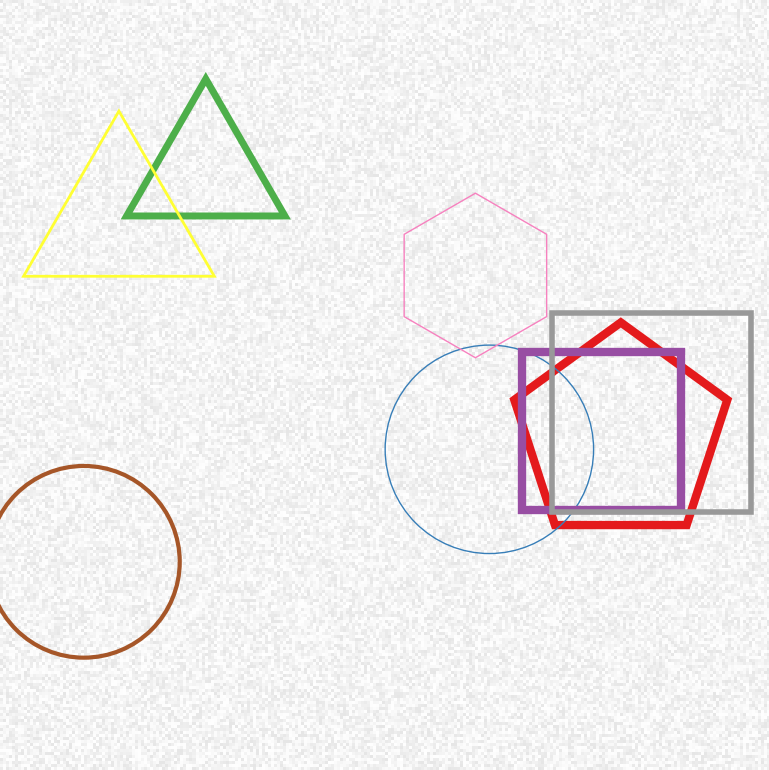[{"shape": "pentagon", "thickness": 3, "radius": 0.73, "center": [0.806, 0.436]}, {"shape": "circle", "thickness": 0.5, "radius": 0.68, "center": [0.636, 0.416]}, {"shape": "triangle", "thickness": 2.5, "radius": 0.59, "center": [0.267, 0.779]}, {"shape": "square", "thickness": 3, "radius": 0.51, "center": [0.781, 0.44]}, {"shape": "triangle", "thickness": 1, "radius": 0.72, "center": [0.154, 0.713]}, {"shape": "circle", "thickness": 1.5, "radius": 0.62, "center": [0.109, 0.27]}, {"shape": "hexagon", "thickness": 0.5, "radius": 0.53, "center": [0.617, 0.642]}, {"shape": "square", "thickness": 2, "radius": 0.65, "center": [0.846, 0.464]}]